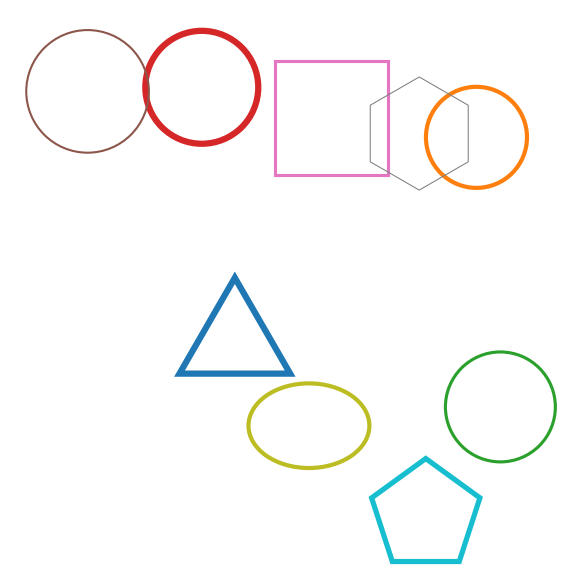[{"shape": "triangle", "thickness": 3, "radius": 0.55, "center": [0.407, 0.407]}, {"shape": "circle", "thickness": 2, "radius": 0.44, "center": [0.825, 0.761]}, {"shape": "circle", "thickness": 1.5, "radius": 0.48, "center": [0.866, 0.295]}, {"shape": "circle", "thickness": 3, "radius": 0.49, "center": [0.349, 0.848]}, {"shape": "circle", "thickness": 1, "radius": 0.53, "center": [0.152, 0.841]}, {"shape": "square", "thickness": 1.5, "radius": 0.49, "center": [0.574, 0.795]}, {"shape": "hexagon", "thickness": 0.5, "radius": 0.49, "center": [0.726, 0.768]}, {"shape": "oval", "thickness": 2, "radius": 0.52, "center": [0.535, 0.262]}, {"shape": "pentagon", "thickness": 2.5, "radius": 0.49, "center": [0.737, 0.107]}]